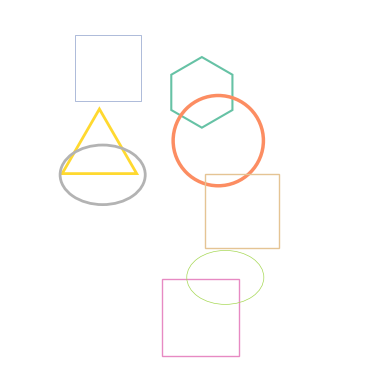[{"shape": "hexagon", "thickness": 1.5, "radius": 0.46, "center": [0.524, 0.76]}, {"shape": "circle", "thickness": 2.5, "radius": 0.59, "center": [0.567, 0.635]}, {"shape": "square", "thickness": 0.5, "radius": 0.43, "center": [0.281, 0.824]}, {"shape": "square", "thickness": 1, "radius": 0.5, "center": [0.522, 0.175]}, {"shape": "oval", "thickness": 0.5, "radius": 0.5, "center": [0.585, 0.279]}, {"shape": "triangle", "thickness": 2, "radius": 0.56, "center": [0.258, 0.605]}, {"shape": "square", "thickness": 1, "radius": 0.48, "center": [0.628, 0.451]}, {"shape": "oval", "thickness": 2, "radius": 0.55, "center": [0.267, 0.546]}]